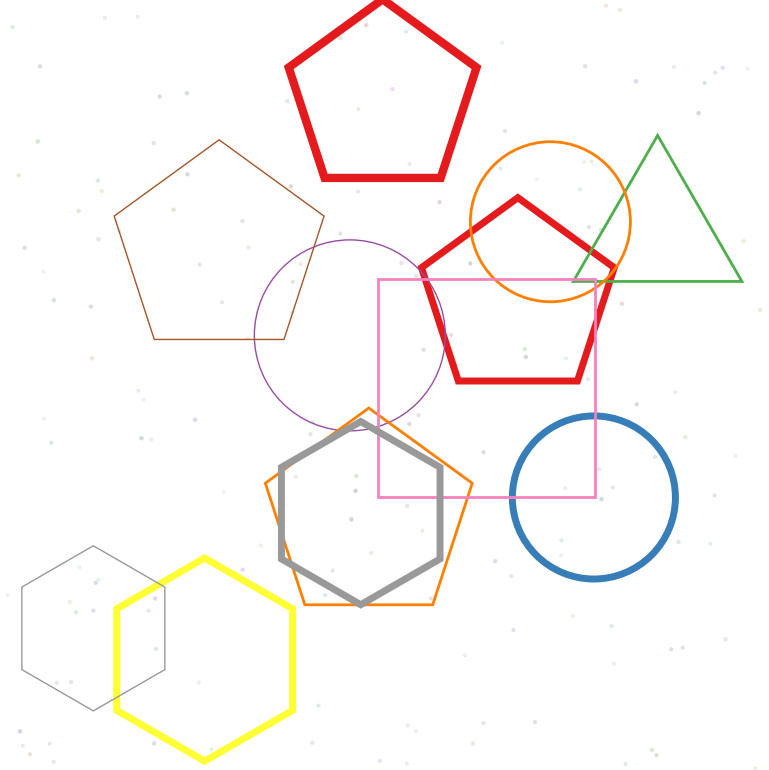[{"shape": "pentagon", "thickness": 2.5, "radius": 0.66, "center": [0.673, 0.612]}, {"shape": "pentagon", "thickness": 3, "radius": 0.64, "center": [0.497, 0.873]}, {"shape": "circle", "thickness": 2.5, "radius": 0.53, "center": [0.771, 0.354]}, {"shape": "triangle", "thickness": 1, "radius": 0.63, "center": [0.854, 0.698]}, {"shape": "circle", "thickness": 0.5, "radius": 0.62, "center": [0.454, 0.564]}, {"shape": "circle", "thickness": 1, "radius": 0.52, "center": [0.715, 0.712]}, {"shape": "pentagon", "thickness": 1, "radius": 0.71, "center": [0.479, 0.329]}, {"shape": "hexagon", "thickness": 2.5, "radius": 0.66, "center": [0.266, 0.143]}, {"shape": "pentagon", "thickness": 0.5, "radius": 0.72, "center": [0.285, 0.675]}, {"shape": "square", "thickness": 1, "radius": 0.71, "center": [0.632, 0.496]}, {"shape": "hexagon", "thickness": 2.5, "radius": 0.59, "center": [0.468, 0.334]}, {"shape": "hexagon", "thickness": 0.5, "radius": 0.54, "center": [0.121, 0.184]}]